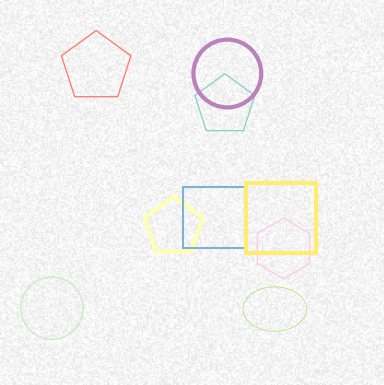[{"shape": "pentagon", "thickness": 1, "radius": 0.41, "center": [0.584, 0.727]}, {"shape": "pentagon", "thickness": 3, "radius": 0.39, "center": [0.451, 0.411]}, {"shape": "pentagon", "thickness": 1, "radius": 0.47, "center": [0.25, 0.826]}, {"shape": "square", "thickness": 1.5, "radius": 0.4, "center": [0.555, 0.435]}, {"shape": "oval", "thickness": 0.5, "radius": 0.41, "center": [0.714, 0.197]}, {"shape": "hexagon", "thickness": 1, "radius": 0.39, "center": [0.736, 0.355]}, {"shape": "circle", "thickness": 3, "radius": 0.44, "center": [0.591, 0.809]}, {"shape": "circle", "thickness": 1, "radius": 0.4, "center": [0.135, 0.2]}, {"shape": "square", "thickness": 3, "radius": 0.46, "center": [0.73, 0.434]}]